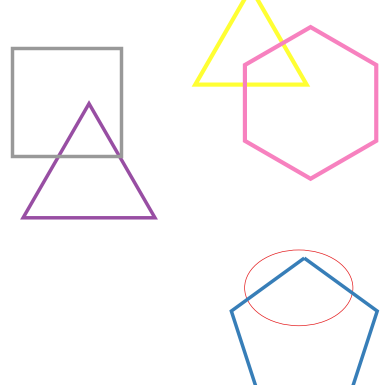[{"shape": "oval", "thickness": 0.5, "radius": 0.7, "center": [0.776, 0.252]}, {"shape": "pentagon", "thickness": 2.5, "radius": 1.0, "center": [0.79, 0.13]}, {"shape": "triangle", "thickness": 2.5, "radius": 0.99, "center": [0.231, 0.533]}, {"shape": "triangle", "thickness": 3, "radius": 0.84, "center": [0.652, 0.864]}, {"shape": "hexagon", "thickness": 3, "radius": 0.98, "center": [0.807, 0.733]}, {"shape": "square", "thickness": 2.5, "radius": 0.7, "center": [0.173, 0.735]}]